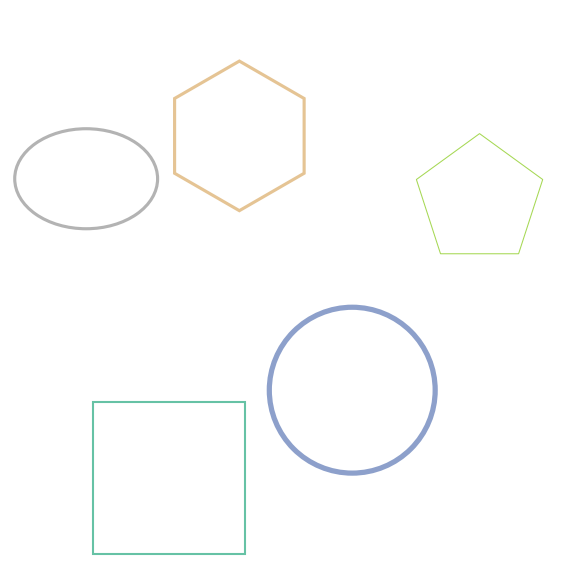[{"shape": "square", "thickness": 1, "radius": 0.66, "center": [0.292, 0.171]}, {"shape": "circle", "thickness": 2.5, "radius": 0.72, "center": [0.61, 0.324]}, {"shape": "pentagon", "thickness": 0.5, "radius": 0.57, "center": [0.83, 0.653]}, {"shape": "hexagon", "thickness": 1.5, "radius": 0.65, "center": [0.414, 0.764]}, {"shape": "oval", "thickness": 1.5, "radius": 0.62, "center": [0.149, 0.69]}]